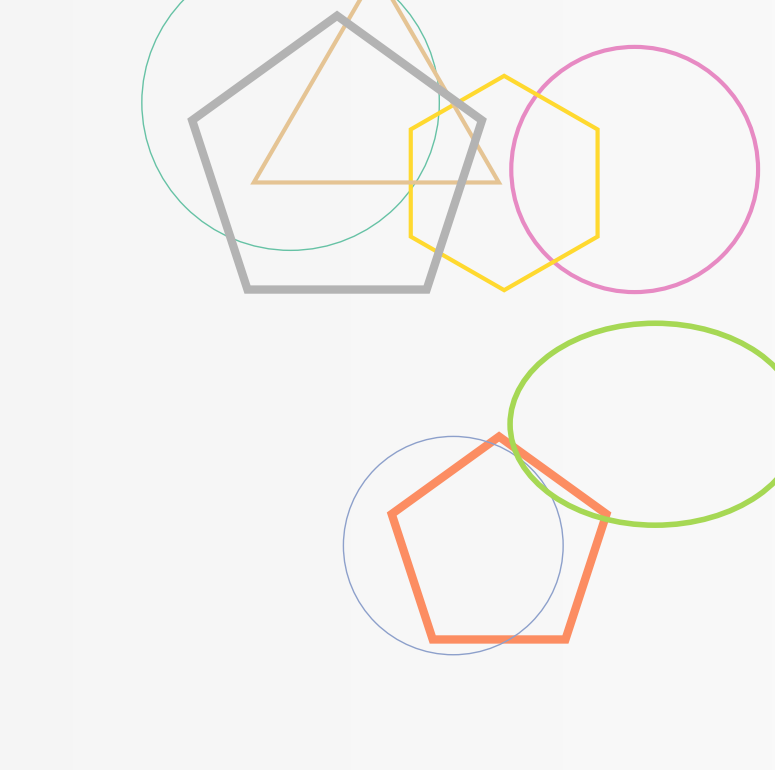[{"shape": "circle", "thickness": 0.5, "radius": 0.96, "center": [0.375, 0.867]}, {"shape": "pentagon", "thickness": 3, "radius": 0.73, "center": [0.644, 0.287]}, {"shape": "circle", "thickness": 0.5, "radius": 0.71, "center": [0.585, 0.291]}, {"shape": "circle", "thickness": 1.5, "radius": 0.8, "center": [0.819, 0.78]}, {"shape": "oval", "thickness": 2, "radius": 0.94, "center": [0.846, 0.449]}, {"shape": "hexagon", "thickness": 1.5, "radius": 0.7, "center": [0.651, 0.762]}, {"shape": "triangle", "thickness": 1.5, "radius": 0.91, "center": [0.486, 0.854]}, {"shape": "pentagon", "thickness": 3, "radius": 0.98, "center": [0.435, 0.783]}]